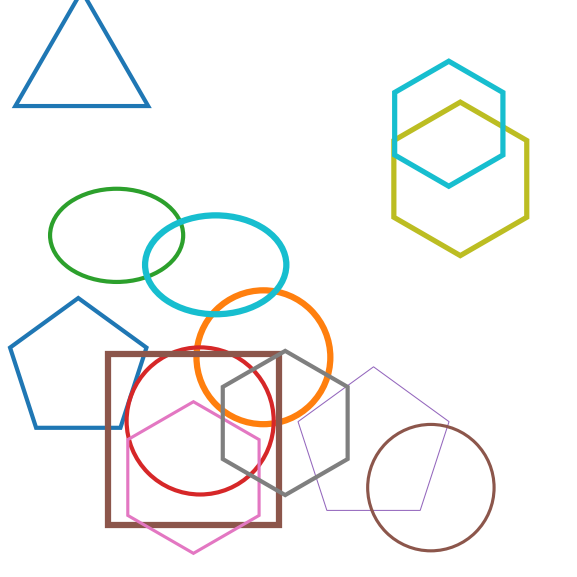[{"shape": "pentagon", "thickness": 2, "radius": 0.62, "center": [0.136, 0.359]}, {"shape": "triangle", "thickness": 2, "radius": 0.66, "center": [0.142, 0.882]}, {"shape": "circle", "thickness": 3, "radius": 0.58, "center": [0.456, 0.381]}, {"shape": "oval", "thickness": 2, "radius": 0.58, "center": [0.202, 0.592]}, {"shape": "circle", "thickness": 2, "radius": 0.64, "center": [0.347, 0.27]}, {"shape": "pentagon", "thickness": 0.5, "radius": 0.69, "center": [0.647, 0.227]}, {"shape": "square", "thickness": 3, "radius": 0.74, "center": [0.335, 0.238]}, {"shape": "circle", "thickness": 1.5, "radius": 0.55, "center": [0.746, 0.155]}, {"shape": "hexagon", "thickness": 1.5, "radius": 0.66, "center": [0.335, 0.172]}, {"shape": "hexagon", "thickness": 2, "radius": 0.62, "center": [0.494, 0.267]}, {"shape": "hexagon", "thickness": 2.5, "radius": 0.66, "center": [0.797, 0.689]}, {"shape": "oval", "thickness": 3, "radius": 0.61, "center": [0.374, 0.541]}, {"shape": "hexagon", "thickness": 2.5, "radius": 0.54, "center": [0.777, 0.785]}]